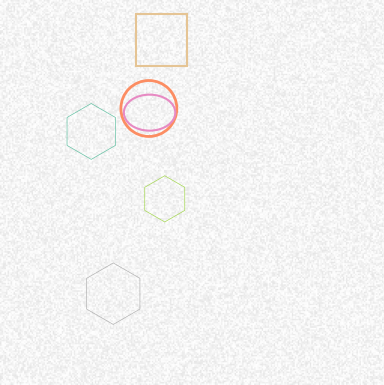[{"shape": "hexagon", "thickness": 0.5, "radius": 0.36, "center": [0.237, 0.659]}, {"shape": "circle", "thickness": 2, "radius": 0.36, "center": [0.387, 0.718]}, {"shape": "oval", "thickness": 1.5, "radius": 0.33, "center": [0.389, 0.707]}, {"shape": "hexagon", "thickness": 0.5, "radius": 0.3, "center": [0.428, 0.483]}, {"shape": "square", "thickness": 1.5, "radius": 0.33, "center": [0.418, 0.896]}, {"shape": "hexagon", "thickness": 0.5, "radius": 0.4, "center": [0.294, 0.237]}]